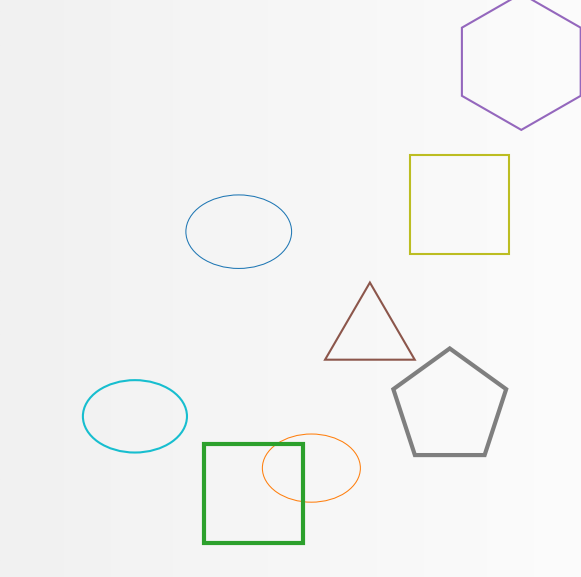[{"shape": "oval", "thickness": 0.5, "radius": 0.45, "center": [0.411, 0.598]}, {"shape": "oval", "thickness": 0.5, "radius": 0.42, "center": [0.536, 0.189]}, {"shape": "square", "thickness": 2, "radius": 0.43, "center": [0.435, 0.145]}, {"shape": "hexagon", "thickness": 1, "radius": 0.59, "center": [0.897, 0.892]}, {"shape": "triangle", "thickness": 1, "radius": 0.45, "center": [0.636, 0.421]}, {"shape": "pentagon", "thickness": 2, "radius": 0.51, "center": [0.774, 0.294]}, {"shape": "square", "thickness": 1, "radius": 0.43, "center": [0.79, 0.645]}, {"shape": "oval", "thickness": 1, "radius": 0.45, "center": [0.232, 0.278]}]